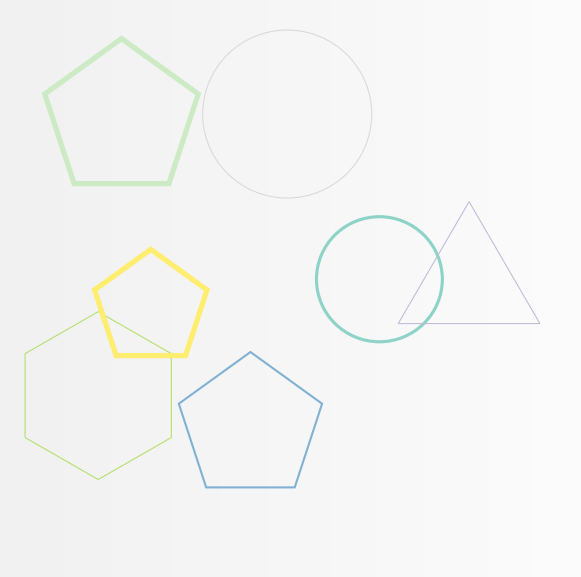[{"shape": "circle", "thickness": 1.5, "radius": 0.54, "center": [0.653, 0.516]}, {"shape": "triangle", "thickness": 0.5, "radius": 0.7, "center": [0.807, 0.509]}, {"shape": "pentagon", "thickness": 1, "radius": 0.65, "center": [0.431, 0.26]}, {"shape": "hexagon", "thickness": 0.5, "radius": 0.73, "center": [0.169, 0.314]}, {"shape": "circle", "thickness": 0.5, "radius": 0.73, "center": [0.494, 0.802]}, {"shape": "pentagon", "thickness": 2.5, "radius": 0.69, "center": [0.209, 0.794]}, {"shape": "pentagon", "thickness": 2.5, "radius": 0.51, "center": [0.259, 0.466]}]